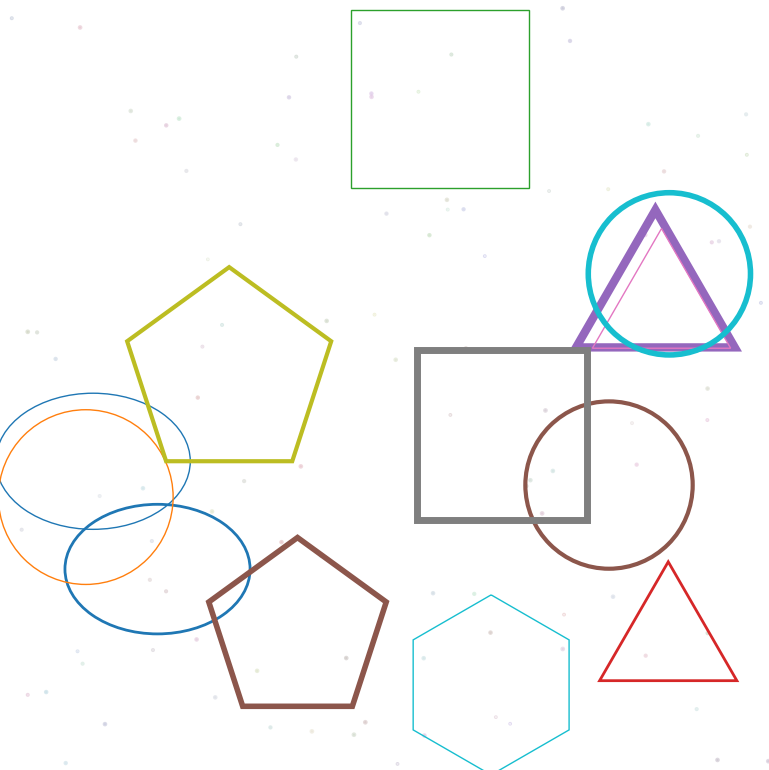[{"shape": "oval", "thickness": 1, "radius": 0.6, "center": [0.205, 0.261]}, {"shape": "oval", "thickness": 0.5, "radius": 0.63, "center": [0.121, 0.401]}, {"shape": "circle", "thickness": 0.5, "radius": 0.57, "center": [0.111, 0.354]}, {"shape": "square", "thickness": 0.5, "radius": 0.58, "center": [0.571, 0.872]}, {"shape": "triangle", "thickness": 1, "radius": 0.51, "center": [0.868, 0.167]}, {"shape": "triangle", "thickness": 3, "radius": 0.6, "center": [0.851, 0.608]}, {"shape": "pentagon", "thickness": 2, "radius": 0.61, "center": [0.386, 0.181]}, {"shape": "circle", "thickness": 1.5, "radius": 0.54, "center": [0.791, 0.37]}, {"shape": "triangle", "thickness": 0.5, "radius": 0.52, "center": [0.859, 0.6]}, {"shape": "square", "thickness": 2.5, "radius": 0.55, "center": [0.652, 0.435]}, {"shape": "pentagon", "thickness": 1.5, "radius": 0.7, "center": [0.298, 0.514]}, {"shape": "hexagon", "thickness": 0.5, "radius": 0.58, "center": [0.638, 0.111]}, {"shape": "circle", "thickness": 2, "radius": 0.53, "center": [0.869, 0.644]}]